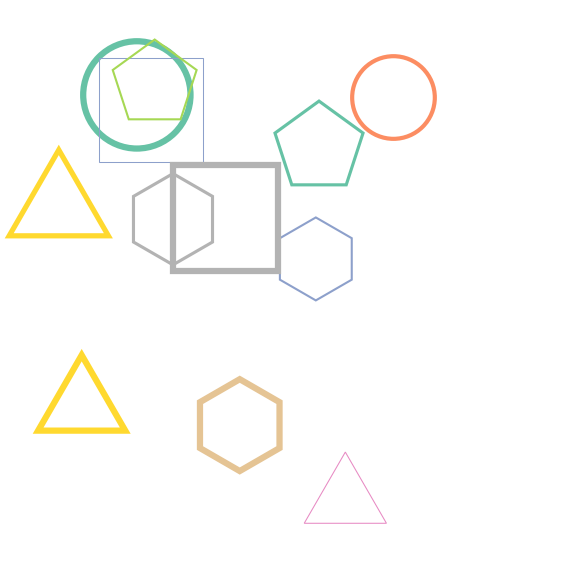[{"shape": "pentagon", "thickness": 1.5, "radius": 0.4, "center": [0.552, 0.744]}, {"shape": "circle", "thickness": 3, "radius": 0.46, "center": [0.237, 0.835]}, {"shape": "circle", "thickness": 2, "radius": 0.36, "center": [0.681, 0.83]}, {"shape": "hexagon", "thickness": 1, "radius": 0.36, "center": [0.547, 0.551]}, {"shape": "square", "thickness": 0.5, "radius": 0.45, "center": [0.262, 0.808]}, {"shape": "triangle", "thickness": 0.5, "radius": 0.41, "center": [0.598, 0.134]}, {"shape": "pentagon", "thickness": 1, "radius": 0.38, "center": [0.268, 0.854]}, {"shape": "triangle", "thickness": 2.5, "radius": 0.5, "center": [0.102, 0.64]}, {"shape": "triangle", "thickness": 3, "radius": 0.44, "center": [0.141, 0.297]}, {"shape": "hexagon", "thickness": 3, "radius": 0.4, "center": [0.415, 0.263]}, {"shape": "hexagon", "thickness": 1.5, "radius": 0.4, "center": [0.3, 0.62]}, {"shape": "square", "thickness": 3, "radius": 0.46, "center": [0.391, 0.621]}]